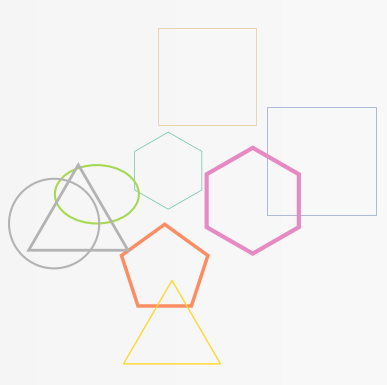[{"shape": "hexagon", "thickness": 0.5, "radius": 0.5, "center": [0.434, 0.557]}, {"shape": "pentagon", "thickness": 2.5, "radius": 0.59, "center": [0.425, 0.3]}, {"shape": "square", "thickness": 0.5, "radius": 0.7, "center": [0.829, 0.581]}, {"shape": "hexagon", "thickness": 3, "radius": 0.69, "center": [0.652, 0.479]}, {"shape": "oval", "thickness": 1.5, "radius": 0.54, "center": [0.25, 0.495]}, {"shape": "triangle", "thickness": 1, "radius": 0.72, "center": [0.444, 0.127]}, {"shape": "square", "thickness": 0.5, "radius": 0.63, "center": [0.535, 0.801]}, {"shape": "triangle", "thickness": 2, "radius": 0.74, "center": [0.202, 0.424]}, {"shape": "circle", "thickness": 1.5, "radius": 0.58, "center": [0.14, 0.419]}]